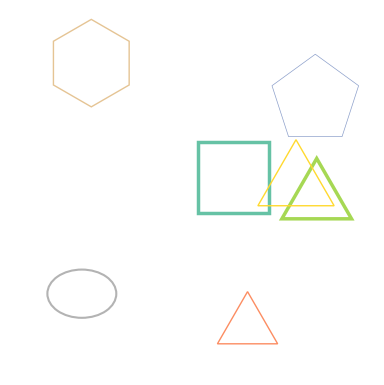[{"shape": "square", "thickness": 2.5, "radius": 0.47, "center": [0.607, 0.539]}, {"shape": "triangle", "thickness": 1, "radius": 0.45, "center": [0.643, 0.152]}, {"shape": "pentagon", "thickness": 0.5, "radius": 0.59, "center": [0.819, 0.741]}, {"shape": "triangle", "thickness": 2.5, "radius": 0.52, "center": [0.823, 0.484]}, {"shape": "triangle", "thickness": 1, "radius": 0.57, "center": [0.769, 0.523]}, {"shape": "hexagon", "thickness": 1, "radius": 0.57, "center": [0.237, 0.836]}, {"shape": "oval", "thickness": 1.5, "radius": 0.45, "center": [0.213, 0.237]}]